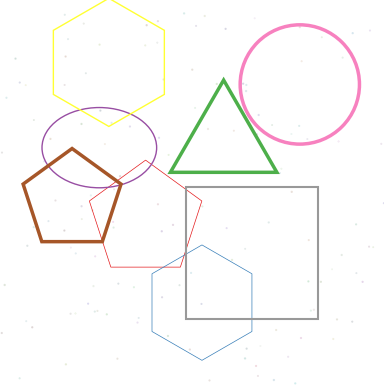[{"shape": "pentagon", "thickness": 0.5, "radius": 0.77, "center": [0.378, 0.43]}, {"shape": "hexagon", "thickness": 0.5, "radius": 0.75, "center": [0.525, 0.214]}, {"shape": "triangle", "thickness": 2.5, "radius": 0.8, "center": [0.581, 0.632]}, {"shape": "oval", "thickness": 1, "radius": 0.74, "center": [0.258, 0.616]}, {"shape": "hexagon", "thickness": 1, "radius": 0.83, "center": [0.283, 0.838]}, {"shape": "pentagon", "thickness": 2.5, "radius": 0.67, "center": [0.187, 0.48]}, {"shape": "circle", "thickness": 2.5, "radius": 0.77, "center": [0.779, 0.781]}, {"shape": "square", "thickness": 1.5, "radius": 0.86, "center": [0.654, 0.343]}]